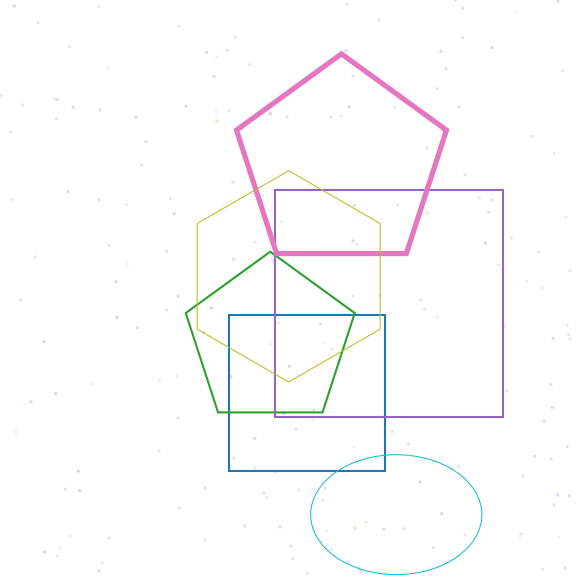[{"shape": "square", "thickness": 1, "radius": 0.68, "center": [0.531, 0.319]}, {"shape": "pentagon", "thickness": 1, "radius": 0.77, "center": [0.468, 0.409]}, {"shape": "square", "thickness": 1, "radius": 0.98, "center": [0.674, 0.474]}, {"shape": "pentagon", "thickness": 2.5, "radius": 0.96, "center": [0.591, 0.715]}, {"shape": "hexagon", "thickness": 0.5, "radius": 0.91, "center": [0.5, 0.521]}, {"shape": "oval", "thickness": 0.5, "radius": 0.74, "center": [0.686, 0.108]}]